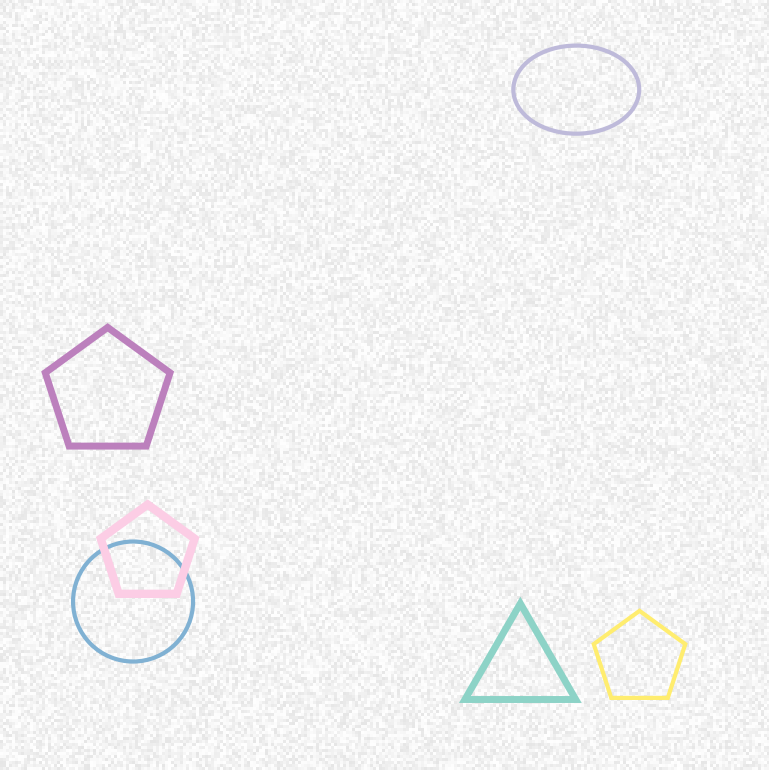[{"shape": "triangle", "thickness": 2.5, "radius": 0.42, "center": [0.676, 0.133]}, {"shape": "oval", "thickness": 1.5, "radius": 0.41, "center": [0.748, 0.884]}, {"shape": "circle", "thickness": 1.5, "radius": 0.39, "center": [0.173, 0.219]}, {"shape": "pentagon", "thickness": 3, "radius": 0.32, "center": [0.192, 0.281]}, {"shape": "pentagon", "thickness": 2.5, "radius": 0.43, "center": [0.14, 0.49]}, {"shape": "pentagon", "thickness": 1.5, "radius": 0.31, "center": [0.831, 0.144]}]